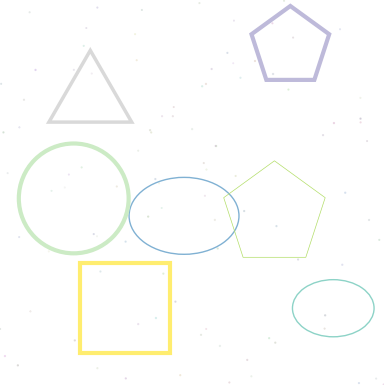[{"shape": "oval", "thickness": 1, "radius": 0.53, "center": [0.866, 0.199]}, {"shape": "pentagon", "thickness": 3, "radius": 0.53, "center": [0.754, 0.878]}, {"shape": "oval", "thickness": 1, "radius": 0.71, "center": [0.478, 0.439]}, {"shape": "pentagon", "thickness": 0.5, "radius": 0.69, "center": [0.713, 0.444]}, {"shape": "triangle", "thickness": 2.5, "radius": 0.62, "center": [0.235, 0.745]}, {"shape": "circle", "thickness": 3, "radius": 0.71, "center": [0.192, 0.485]}, {"shape": "square", "thickness": 3, "radius": 0.58, "center": [0.324, 0.199]}]